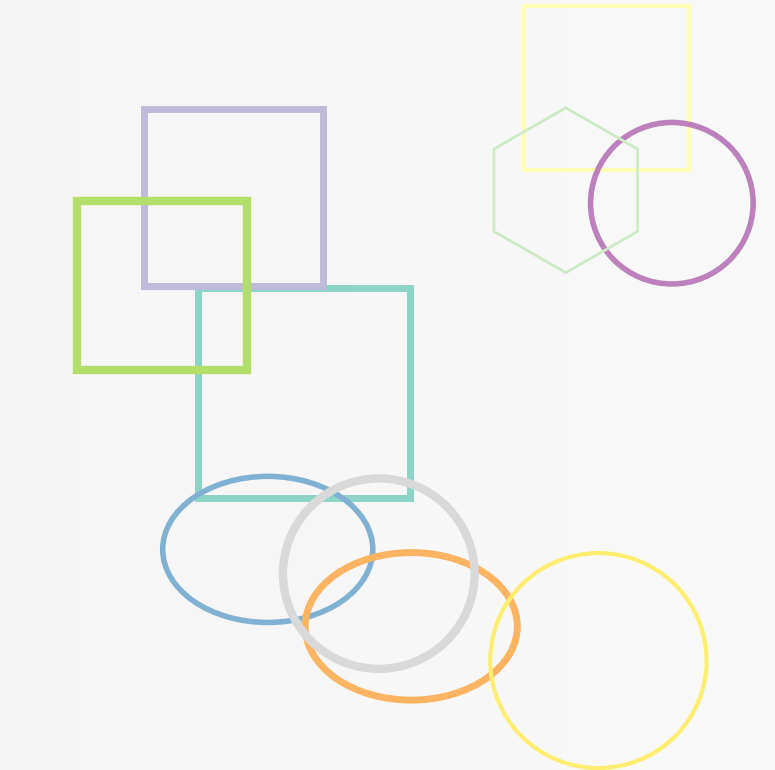[{"shape": "square", "thickness": 2.5, "radius": 0.68, "center": [0.392, 0.49]}, {"shape": "square", "thickness": 1.5, "radius": 0.53, "center": [0.783, 0.886]}, {"shape": "square", "thickness": 2.5, "radius": 0.58, "center": [0.301, 0.743]}, {"shape": "oval", "thickness": 2, "radius": 0.68, "center": [0.345, 0.286]}, {"shape": "oval", "thickness": 2.5, "radius": 0.68, "center": [0.531, 0.187]}, {"shape": "square", "thickness": 3, "radius": 0.55, "center": [0.209, 0.629]}, {"shape": "circle", "thickness": 3, "radius": 0.62, "center": [0.489, 0.255]}, {"shape": "circle", "thickness": 2, "radius": 0.52, "center": [0.867, 0.736]}, {"shape": "hexagon", "thickness": 1, "radius": 0.54, "center": [0.73, 0.753]}, {"shape": "circle", "thickness": 1.5, "radius": 0.7, "center": [0.772, 0.142]}]